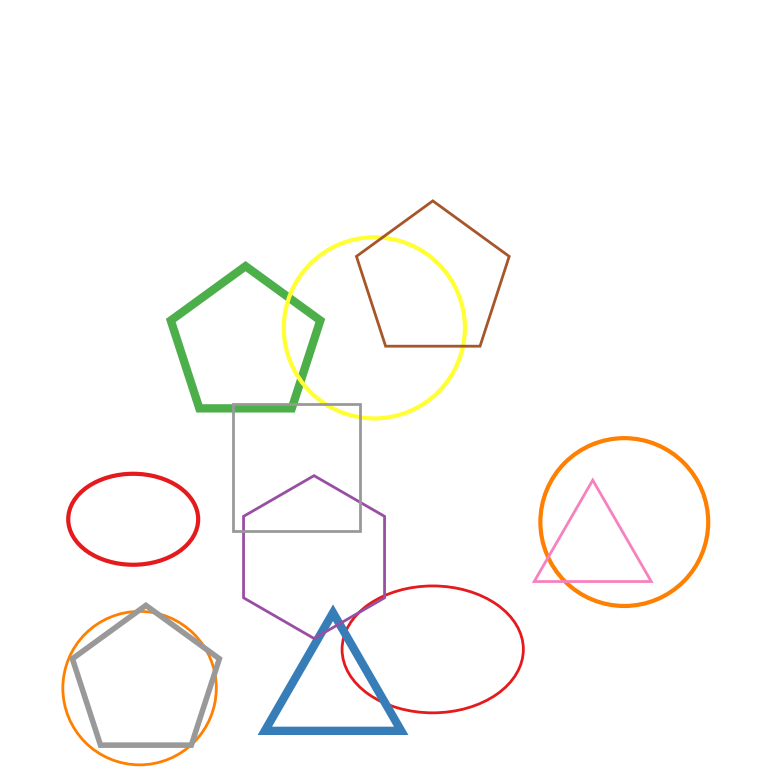[{"shape": "oval", "thickness": 1.5, "radius": 0.42, "center": [0.173, 0.326]}, {"shape": "oval", "thickness": 1, "radius": 0.59, "center": [0.562, 0.157]}, {"shape": "triangle", "thickness": 3, "radius": 0.51, "center": [0.432, 0.102]}, {"shape": "pentagon", "thickness": 3, "radius": 0.51, "center": [0.319, 0.552]}, {"shape": "hexagon", "thickness": 1, "radius": 0.53, "center": [0.408, 0.277]}, {"shape": "circle", "thickness": 1.5, "radius": 0.54, "center": [0.811, 0.322]}, {"shape": "circle", "thickness": 1, "radius": 0.5, "center": [0.181, 0.106]}, {"shape": "circle", "thickness": 1.5, "radius": 0.59, "center": [0.486, 0.574]}, {"shape": "pentagon", "thickness": 1, "radius": 0.52, "center": [0.562, 0.635]}, {"shape": "triangle", "thickness": 1, "radius": 0.44, "center": [0.77, 0.289]}, {"shape": "square", "thickness": 1, "radius": 0.41, "center": [0.385, 0.393]}, {"shape": "pentagon", "thickness": 2, "radius": 0.5, "center": [0.189, 0.113]}]